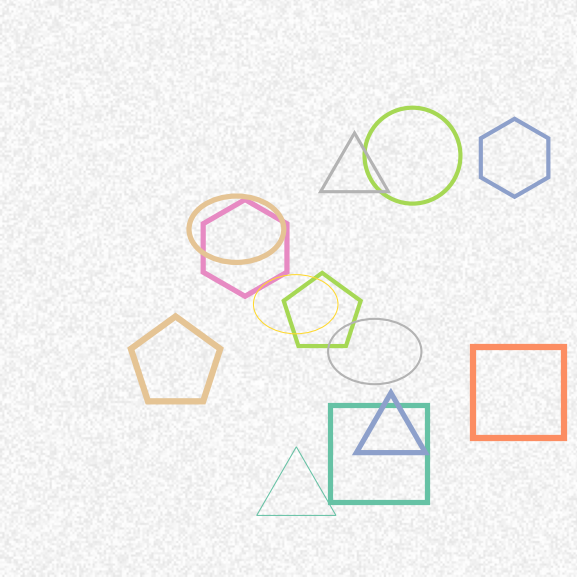[{"shape": "triangle", "thickness": 0.5, "radius": 0.4, "center": [0.513, 0.146]}, {"shape": "square", "thickness": 2.5, "radius": 0.42, "center": [0.656, 0.213]}, {"shape": "square", "thickness": 3, "radius": 0.39, "center": [0.897, 0.32]}, {"shape": "hexagon", "thickness": 2, "radius": 0.34, "center": [0.891, 0.726]}, {"shape": "triangle", "thickness": 2.5, "radius": 0.34, "center": [0.677, 0.25]}, {"shape": "hexagon", "thickness": 2.5, "radius": 0.42, "center": [0.424, 0.57]}, {"shape": "circle", "thickness": 2, "radius": 0.42, "center": [0.714, 0.73]}, {"shape": "pentagon", "thickness": 2, "radius": 0.35, "center": [0.558, 0.457]}, {"shape": "oval", "thickness": 0.5, "radius": 0.37, "center": [0.512, 0.472]}, {"shape": "pentagon", "thickness": 3, "radius": 0.41, "center": [0.304, 0.37]}, {"shape": "oval", "thickness": 2.5, "radius": 0.41, "center": [0.409, 0.602]}, {"shape": "oval", "thickness": 1, "radius": 0.4, "center": [0.649, 0.39]}, {"shape": "triangle", "thickness": 1.5, "radius": 0.34, "center": [0.614, 0.701]}]